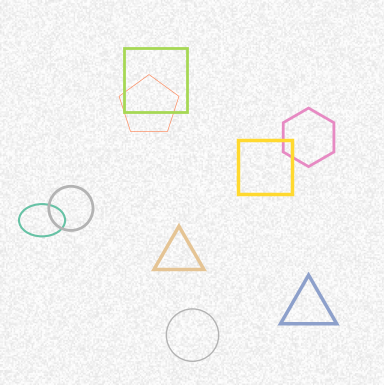[{"shape": "oval", "thickness": 1.5, "radius": 0.3, "center": [0.109, 0.428]}, {"shape": "pentagon", "thickness": 0.5, "radius": 0.41, "center": [0.387, 0.725]}, {"shape": "triangle", "thickness": 2.5, "radius": 0.42, "center": [0.802, 0.201]}, {"shape": "hexagon", "thickness": 2, "radius": 0.38, "center": [0.801, 0.643]}, {"shape": "square", "thickness": 2, "radius": 0.41, "center": [0.404, 0.792]}, {"shape": "square", "thickness": 2.5, "radius": 0.35, "center": [0.687, 0.567]}, {"shape": "triangle", "thickness": 2.5, "radius": 0.37, "center": [0.465, 0.337]}, {"shape": "circle", "thickness": 1, "radius": 0.34, "center": [0.5, 0.13]}, {"shape": "circle", "thickness": 2, "radius": 0.29, "center": [0.184, 0.459]}]